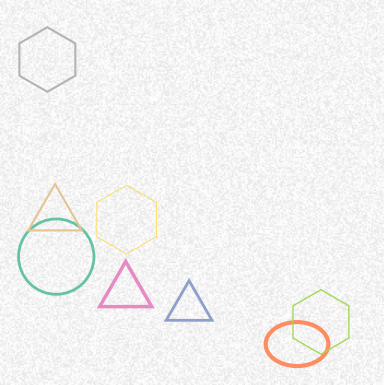[{"shape": "circle", "thickness": 2, "radius": 0.49, "center": [0.146, 0.333]}, {"shape": "oval", "thickness": 3, "radius": 0.41, "center": [0.772, 0.106]}, {"shape": "triangle", "thickness": 2, "radius": 0.34, "center": [0.491, 0.202]}, {"shape": "triangle", "thickness": 2.5, "radius": 0.39, "center": [0.326, 0.243]}, {"shape": "hexagon", "thickness": 1, "radius": 0.42, "center": [0.834, 0.164]}, {"shape": "hexagon", "thickness": 0.5, "radius": 0.45, "center": [0.329, 0.43]}, {"shape": "triangle", "thickness": 1.5, "radius": 0.4, "center": [0.143, 0.442]}, {"shape": "hexagon", "thickness": 1.5, "radius": 0.42, "center": [0.123, 0.845]}]